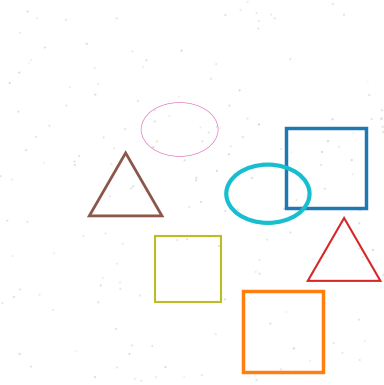[{"shape": "square", "thickness": 2.5, "radius": 0.52, "center": [0.847, 0.564]}, {"shape": "square", "thickness": 2.5, "radius": 0.52, "center": [0.736, 0.139]}, {"shape": "triangle", "thickness": 1.5, "radius": 0.54, "center": [0.894, 0.325]}, {"shape": "triangle", "thickness": 2, "radius": 0.54, "center": [0.326, 0.494]}, {"shape": "oval", "thickness": 0.5, "radius": 0.5, "center": [0.467, 0.664]}, {"shape": "square", "thickness": 1.5, "radius": 0.43, "center": [0.488, 0.301]}, {"shape": "oval", "thickness": 3, "radius": 0.54, "center": [0.696, 0.497]}]